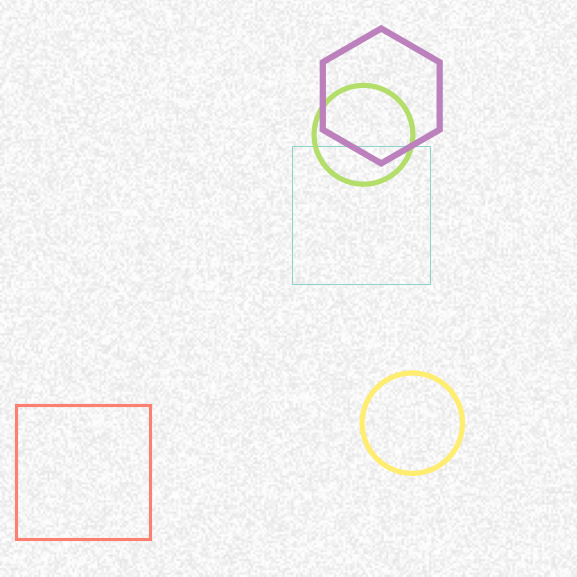[{"shape": "square", "thickness": 0.5, "radius": 0.6, "center": [0.625, 0.627]}, {"shape": "square", "thickness": 1.5, "radius": 0.58, "center": [0.143, 0.182]}, {"shape": "circle", "thickness": 2.5, "radius": 0.43, "center": [0.629, 0.766]}, {"shape": "hexagon", "thickness": 3, "radius": 0.58, "center": [0.66, 0.833]}, {"shape": "circle", "thickness": 2.5, "radius": 0.43, "center": [0.714, 0.266]}]